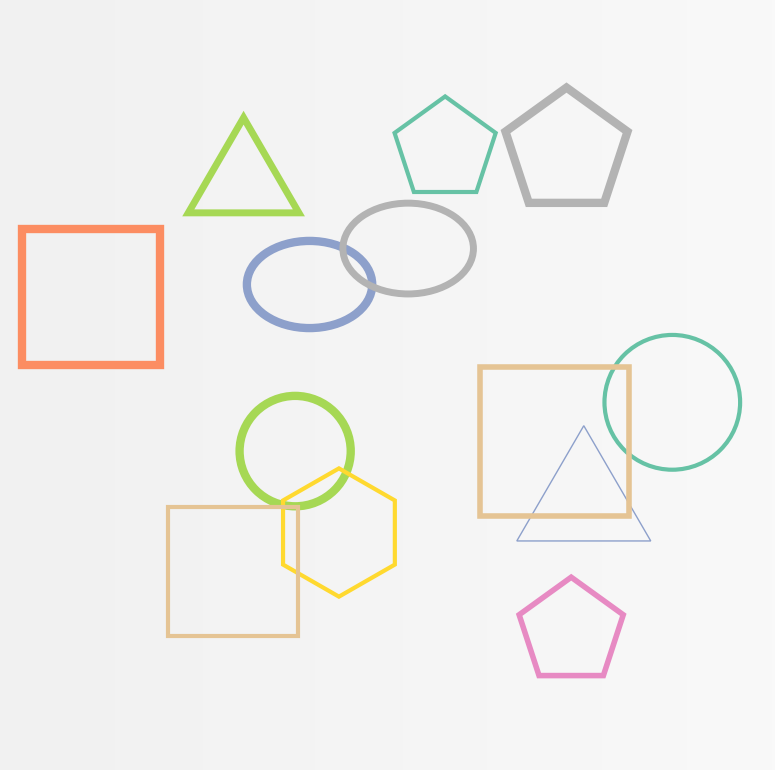[{"shape": "circle", "thickness": 1.5, "radius": 0.44, "center": [0.867, 0.478]}, {"shape": "pentagon", "thickness": 1.5, "radius": 0.34, "center": [0.574, 0.806]}, {"shape": "square", "thickness": 3, "radius": 0.44, "center": [0.117, 0.614]}, {"shape": "oval", "thickness": 3, "radius": 0.4, "center": [0.399, 0.631]}, {"shape": "triangle", "thickness": 0.5, "radius": 0.5, "center": [0.753, 0.347]}, {"shape": "pentagon", "thickness": 2, "radius": 0.35, "center": [0.737, 0.18]}, {"shape": "triangle", "thickness": 2.5, "radius": 0.41, "center": [0.314, 0.765]}, {"shape": "circle", "thickness": 3, "radius": 0.36, "center": [0.381, 0.414]}, {"shape": "hexagon", "thickness": 1.5, "radius": 0.42, "center": [0.437, 0.308]}, {"shape": "square", "thickness": 2, "radius": 0.48, "center": [0.716, 0.426]}, {"shape": "square", "thickness": 1.5, "radius": 0.42, "center": [0.301, 0.258]}, {"shape": "pentagon", "thickness": 3, "radius": 0.41, "center": [0.731, 0.804]}, {"shape": "oval", "thickness": 2.5, "radius": 0.42, "center": [0.527, 0.677]}]